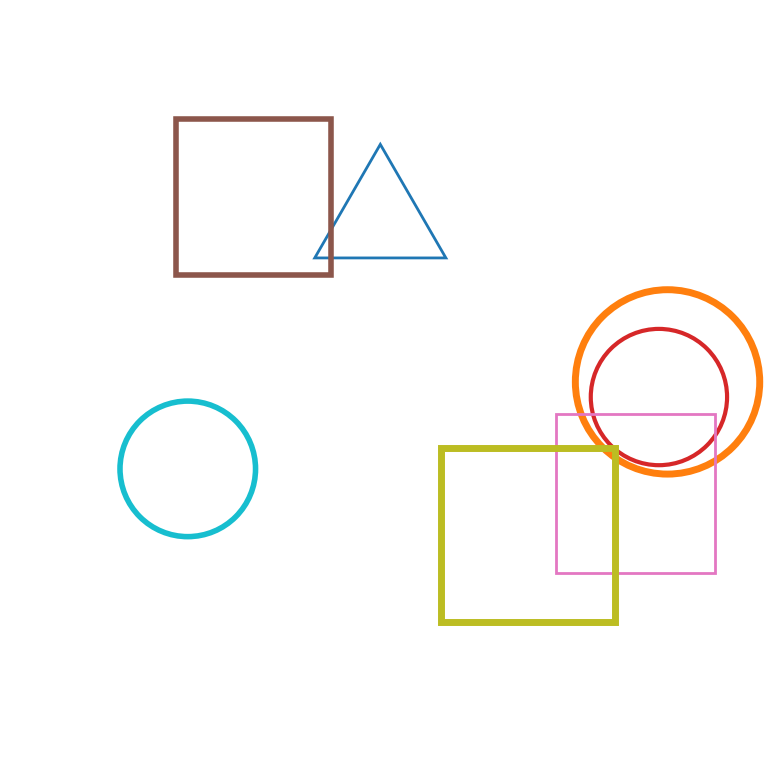[{"shape": "triangle", "thickness": 1, "radius": 0.49, "center": [0.494, 0.714]}, {"shape": "circle", "thickness": 2.5, "radius": 0.6, "center": [0.867, 0.504]}, {"shape": "circle", "thickness": 1.5, "radius": 0.44, "center": [0.856, 0.484]}, {"shape": "square", "thickness": 2, "radius": 0.5, "center": [0.329, 0.744]}, {"shape": "square", "thickness": 1, "radius": 0.52, "center": [0.825, 0.359]}, {"shape": "square", "thickness": 2.5, "radius": 0.56, "center": [0.686, 0.305]}, {"shape": "circle", "thickness": 2, "radius": 0.44, "center": [0.244, 0.391]}]